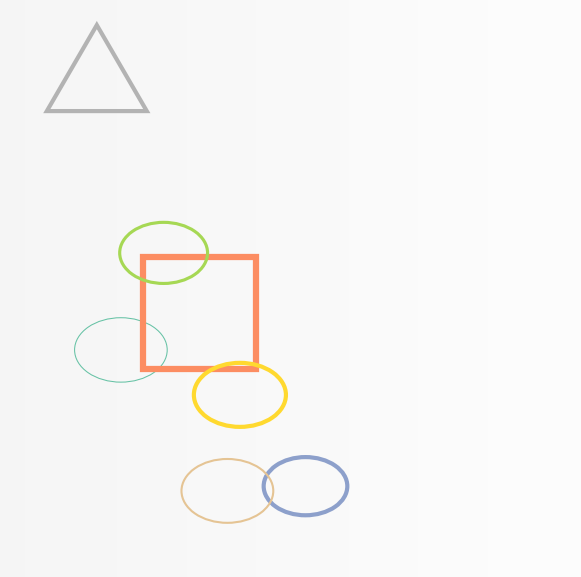[{"shape": "oval", "thickness": 0.5, "radius": 0.4, "center": [0.208, 0.393]}, {"shape": "square", "thickness": 3, "radius": 0.49, "center": [0.344, 0.457]}, {"shape": "oval", "thickness": 2, "radius": 0.36, "center": [0.526, 0.157]}, {"shape": "oval", "thickness": 1.5, "radius": 0.38, "center": [0.282, 0.561]}, {"shape": "oval", "thickness": 2, "radius": 0.4, "center": [0.413, 0.315]}, {"shape": "oval", "thickness": 1, "radius": 0.39, "center": [0.391, 0.149]}, {"shape": "triangle", "thickness": 2, "radius": 0.5, "center": [0.167, 0.856]}]